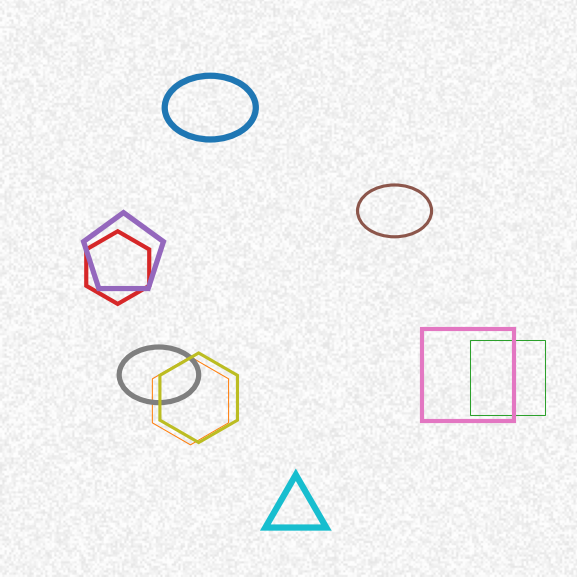[{"shape": "oval", "thickness": 3, "radius": 0.39, "center": [0.364, 0.813]}, {"shape": "hexagon", "thickness": 0.5, "radius": 0.38, "center": [0.33, 0.305]}, {"shape": "square", "thickness": 0.5, "radius": 0.32, "center": [0.879, 0.346]}, {"shape": "hexagon", "thickness": 2, "radius": 0.31, "center": [0.204, 0.536]}, {"shape": "pentagon", "thickness": 2.5, "radius": 0.36, "center": [0.214, 0.558]}, {"shape": "oval", "thickness": 1.5, "radius": 0.32, "center": [0.683, 0.634]}, {"shape": "square", "thickness": 2, "radius": 0.4, "center": [0.81, 0.35]}, {"shape": "oval", "thickness": 2.5, "radius": 0.34, "center": [0.275, 0.35]}, {"shape": "hexagon", "thickness": 1.5, "radius": 0.39, "center": [0.344, 0.31]}, {"shape": "triangle", "thickness": 3, "radius": 0.3, "center": [0.512, 0.116]}]